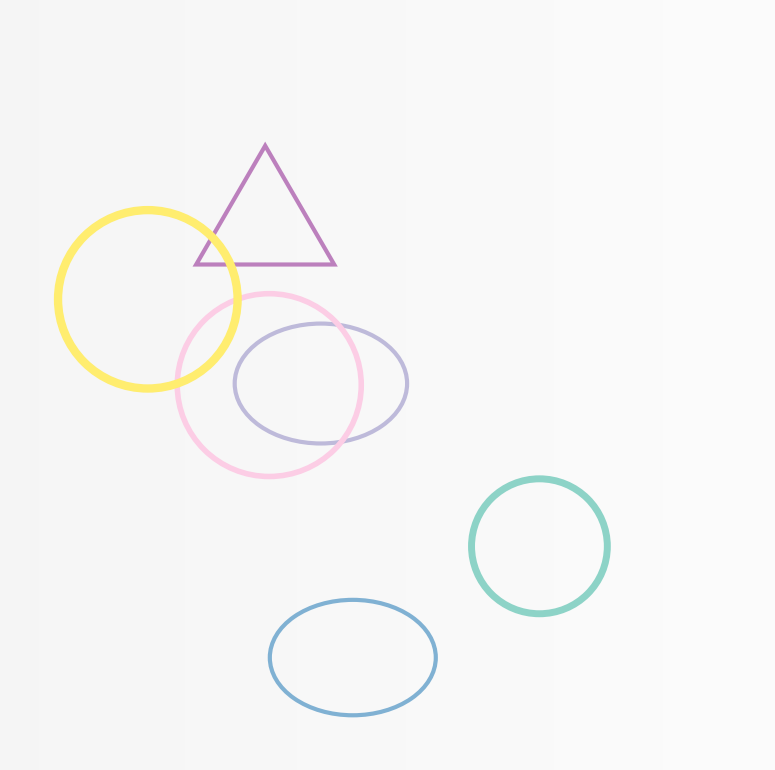[{"shape": "circle", "thickness": 2.5, "radius": 0.44, "center": [0.696, 0.291]}, {"shape": "oval", "thickness": 1.5, "radius": 0.56, "center": [0.414, 0.502]}, {"shape": "oval", "thickness": 1.5, "radius": 0.54, "center": [0.455, 0.146]}, {"shape": "circle", "thickness": 2, "radius": 0.59, "center": [0.347, 0.5]}, {"shape": "triangle", "thickness": 1.5, "radius": 0.51, "center": [0.342, 0.708]}, {"shape": "circle", "thickness": 3, "radius": 0.58, "center": [0.191, 0.611]}]